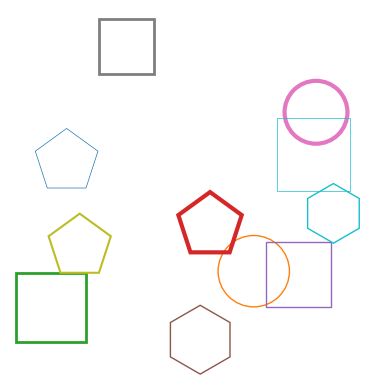[{"shape": "pentagon", "thickness": 0.5, "radius": 0.43, "center": [0.173, 0.581]}, {"shape": "circle", "thickness": 1, "radius": 0.46, "center": [0.659, 0.296]}, {"shape": "square", "thickness": 2, "radius": 0.45, "center": [0.133, 0.201]}, {"shape": "pentagon", "thickness": 3, "radius": 0.43, "center": [0.546, 0.415]}, {"shape": "square", "thickness": 1, "radius": 0.42, "center": [0.776, 0.287]}, {"shape": "hexagon", "thickness": 1, "radius": 0.45, "center": [0.52, 0.118]}, {"shape": "circle", "thickness": 3, "radius": 0.41, "center": [0.821, 0.708]}, {"shape": "square", "thickness": 2, "radius": 0.36, "center": [0.329, 0.879]}, {"shape": "pentagon", "thickness": 1.5, "radius": 0.42, "center": [0.207, 0.36]}, {"shape": "square", "thickness": 0.5, "radius": 0.48, "center": [0.815, 0.599]}, {"shape": "hexagon", "thickness": 1, "radius": 0.39, "center": [0.866, 0.446]}]